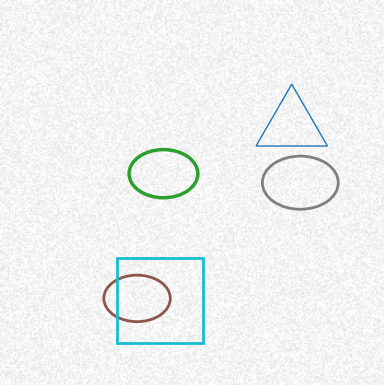[{"shape": "triangle", "thickness": 1, "radius": 0.54, "center": [0.758, 0.674]}, {"shape": "oval", "thickness": 2.5, "radius": 0.45, "center": [0.425, 0.549]}, {"shape": "oval", "thickness": 2, "radius": 0.43, "center": [0.356, 0.225]}, {"shape": "oval", "thickness": 2, "radius": 0.49, "center": [0.78, 0.525]}, {"shape": "square", "thickness": 2, "radius": 0.55, "center": [0.415, 0.22]}]